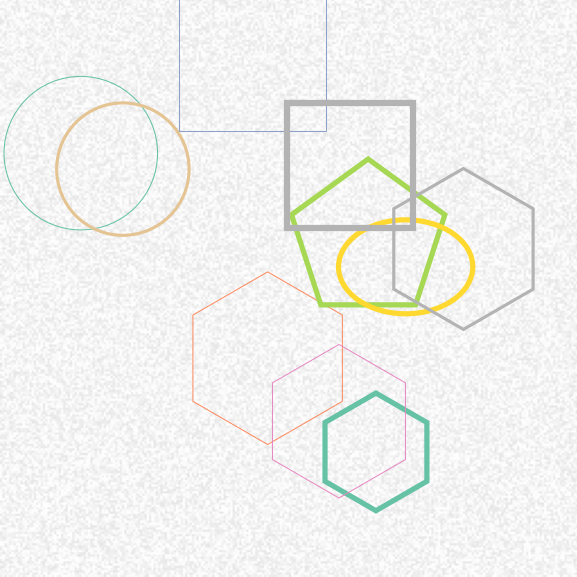[{"shape": "hexagon", "thickness": 2.5, "radius": 0.51, "center": [0.651, 0.217]}, {"shape": "circle", "thickness": 0.5, "radius": 0.66, "center": [0.14, 0.734]}, {"shape": "hexagon", "thickness": 0.5, "radius": 0.75, "center": [0.463, 0.379]}, {"shape": "square", "thickness": 0.5, "radius": 0.63, "center": [0.438, 0.899]}, {"shape": "hexagon", "thickness": 0.5, "radius": 0.66, "center": [0.587, 0.27]}, {"shape": "pentagon", "thickness": 2.5, "radius": 0.7, "center": [0.638, 0.584]}, {"shape": "oval", "thickness": 2.5, "radius": 0.58, "center": [0.702, 0.537]}, {"shape": "circle", "thickness": 1.5, "radius": 0.57, "center": [0.213, 0.706]}, {"shape": "hexagon", "thickness": 1.5, "radius": 0.7, "center": [0.803, 0.568]}, {"shape": "square", "thickness": 3, "radius": 0.54, "center": [0.606, 0.713]}]